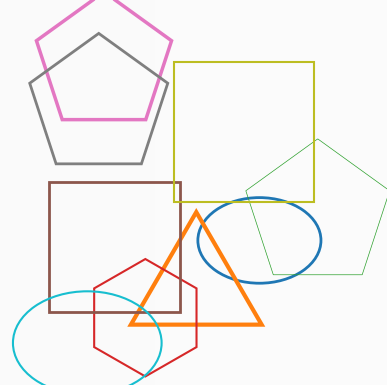[{"shape": "oval", "thickness": 2, "radius": 0.79, "center": [0.669, 0.376]}, {"shape": "triangle", "thickness": 3, "radius": 0.97, "center": [0.507, 0.254]}, {"shape": "pentagon", "thickness": 0.5, "radius": 0.98, "center": [0.82, 0.444]}, {"shape": "hexagon", "thickness": 1.5, "radius": 0.76, "center": [0.375, 0.175]}, {"shape": "square", "thickness": 2, "radius": 0.84, "center": [0.295, 0.359]}, {"shape": "pentagon", "thickness": 2.5, "radius": 0.92, "center": [0.268, 0.838]}, {"shape": "pentagon", "thickness": 2, "radius": 0.94, "center": [0.255, 0.726]}, {"shape": "square", "thickness": 1.5, "radius": 0.91, "center": [0.629, 0.657]}, {"shape": "oval", "thickness": 1.5, "radius": 0.96, "center": [0.225, 0.109]}]